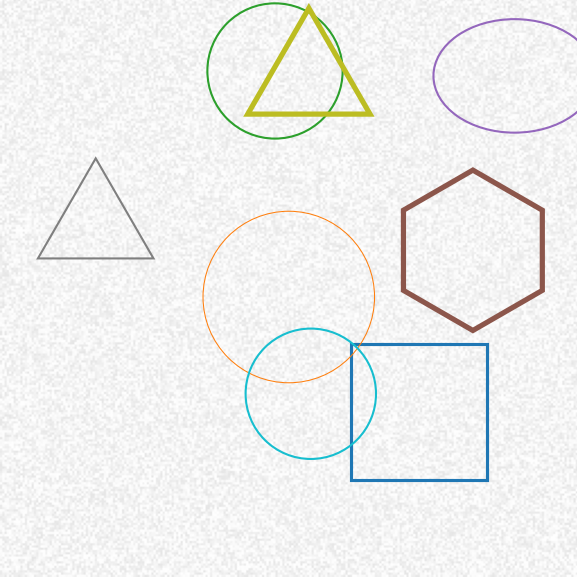[{"shape": "square", "thickness": 1.5, "radius": 0.59, "center": [0.726, 0.285]}, {"shape": "circle", "thickness": 0.5, "radius": 0.74, "center": [0.5, 0.485]}, {"shape": "circle", "thickness": 1, "radius": 0.59, "center": [0.476, 0.876]}, {"shape": "oval", "thickness": 1, "radius": 0.7, "center": [0.891, 0.868]}, {"shape": "hexagon", "thickness": 2.5, "radius": 0.69, "center": [0.819, 0.566]}, {"shape": "triangle", "thickness": 1, "radius": 0.58, "center": [0.166, 0.609]}, {"shape": "triangle", "thickness": 2.5, "radius": 0.61, "center": [0.535, 0.863]}, {"shape": "circle", "thickness": 1, "radius": 0.56, "center": [0.538, 0.317]}]